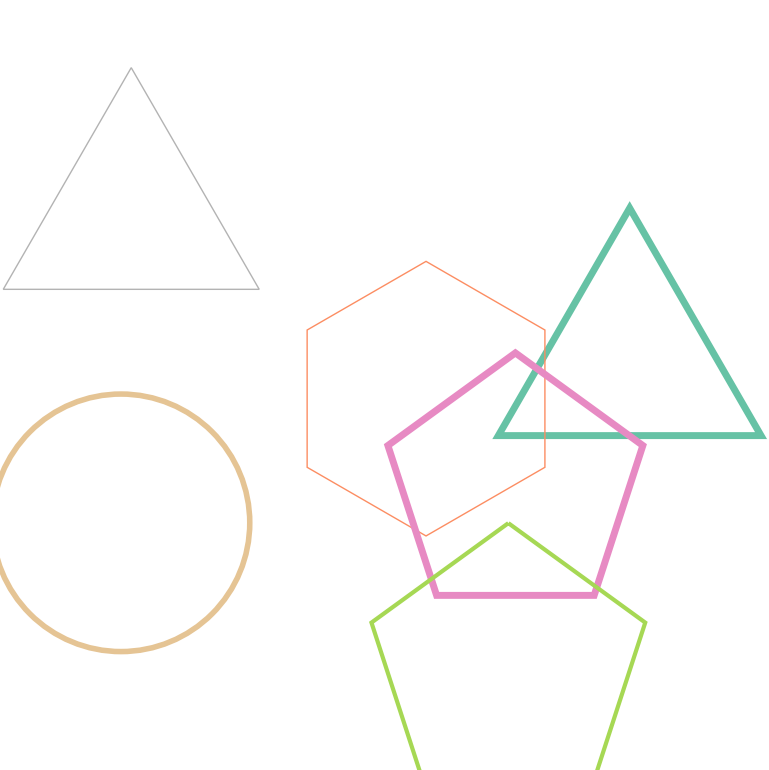[{"shape": "triangle", "thickness": 2.5, "radius": 0.98, "center": [0.818, 0.533]}, {"shape": "hexagon", "thickness": 0.5, "radius": 0.89, "center": [0.553, 0.482]}, {"shape": "pentagon", "thickness": 2.5, "radius": 0.87, "center": [0.669, 0.368]}, {"shape": "pentagon", "thickness": 1.5, "radius": 0.93, "center": [0.66, 0.134]}, {"shape": "circle", "thickness": 2, "radius": 0.84, "center": [0.157, 0.321]}, {"shape": "triangle", "thickness": 0.5, "radius": 0.96, "center": [0.17, 0.72]}]